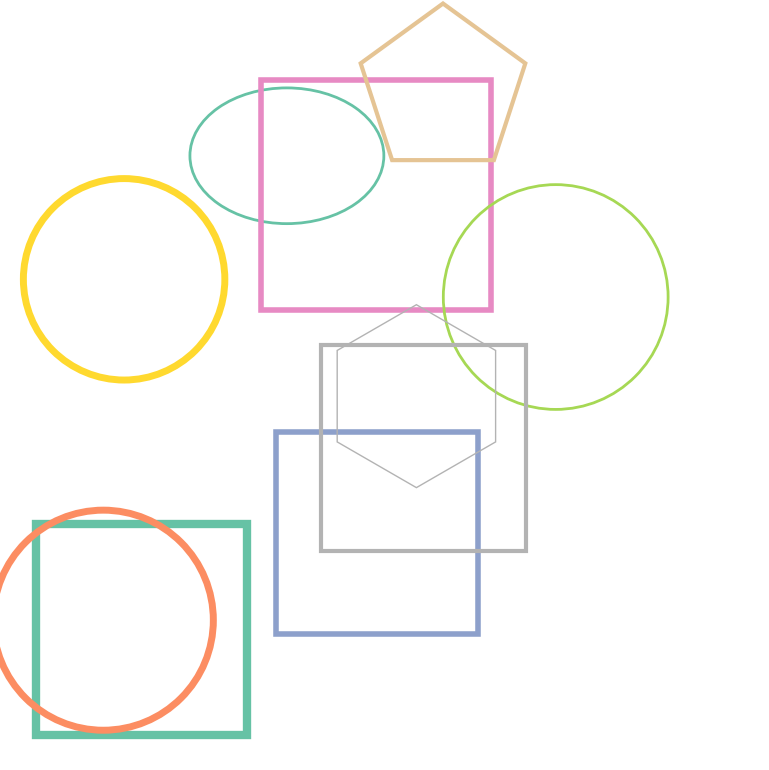[{"shape": "square", "thickness": 3, "radius": 0.68, "center": [0.184, 0.183]}, {"shape": "oval", "thickness": 1, "radius": 0.63, "center": [0.373, 0.798]}, {"shape": "circle", "thickness": 2.5, "radius": 0.71, "center": [0.134, 0.195]}, {"shape": "square", "thickness": 2, "radius": 0.66, "center": [0.489, 0.307]}, {"shape": "square", "thickness": 2, "radius": 0.75, "center": [0.489, 0.746]}, {"shape": "circle", "thickness": 1, "radius": 0.73, "center": [0.722, 0.614]}, {"shape": "circle", "thickness": 2.5, "radius": 0.65, "center": [0.161, 0.637]}, {"shape": "pentagon", "thickness": 1.5, "radius": 0.56, "center": [0.575, 0.883]}, {"shape": "square", "thickness": 1.5, "radius": 0.67, "center": [0.55, 0.418]}, {"shape": "hexagon", "thickness": 0.5, "radius": 0.59, "center": [0.541, 0.485]}]